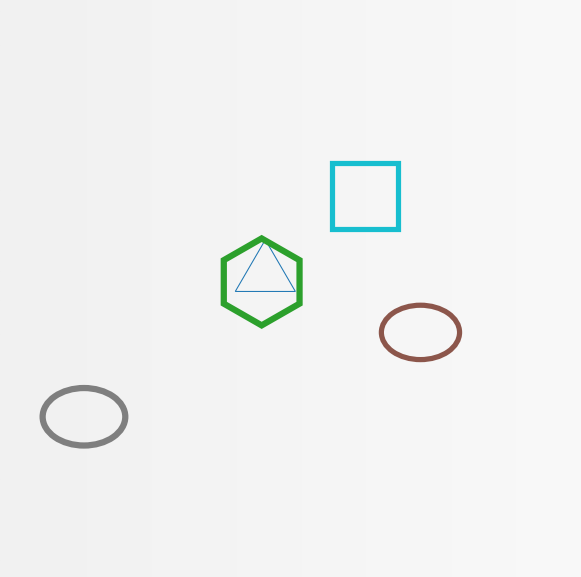[{"shape": "triangle", "thickness": 0.5, "radius": 0.3, "center": [0.456, 0.524]}, {"shape": "hexagon", "thickness": 3, "radius": 0.38, "center": [0.45, 0.511]}, {"shape": "oval", "thickness": 2.5, "radius": 0.34, "center": [0.723, 0.424]}, {"shape": "oval", "thickness": 3, "radius": 0.36, "center": [0.144, 0.277]}, {"shape": "square", "thickness": 2.5, "radius": 0.29, "center": [0.628, 0.659]}]